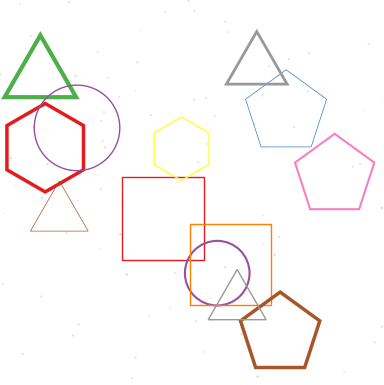[{"shape": "hexagon", "thickness": 2.5, "radius": 0.57, "center": [0.117, 0.616]}, {"shape": "square", "thickness": 1, "radius": 0.54, "center": [0.423, 0.433]}, {"shape": "pentagon", "thickness": 0.5, "radius": 0.55, "center": [0.743, 0.708]}, {"shape": "triangle", "thickness": 3, "radius": 0.54, "center": [0.105, 0.801]}, {"shape": "circle", "thickness": 1.5, "radius": 0.42, "center": [0.564, 0.29]}, {"shape": "circle", "thickness": 1, "radius": 0.56, "center": [0.2, 0.668]}, {"shape": "square", "thickness": 1, "radius": 0.52, "center": [0.599, 0.313]}, {"shape": "hexagon", "thickness": 1, "radius": 0.41, "center": [0.472, 0.614]}, {"shape": "pentagon", "thickness": 2.5, "radius": 0.54, "center": [0.728, 0.133]}, {"shape": "triangle", "thickness": 0.5, "radius": 0.43, "center": [0.154, 0.443]}, {"shape": "pentagon", "thickness": 1.5, "radius": 0.54, "center": [0.869, 0.544]}, {"shape": "triangle", "thickness": 1, "radius": 0.43, "center": [0.616, 0.213]}, {"shape": "triangle", "thickness": 2, "radius": 0.46, "center": [0.667, 0.827]}]